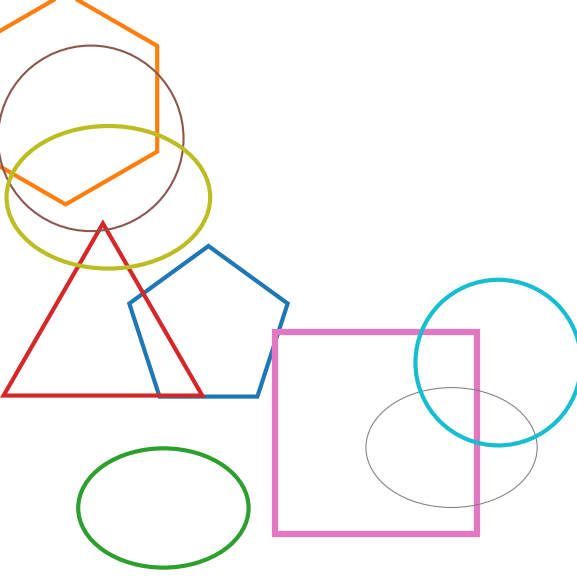[{"shape": "pentagon", "thickness": 2, "radius": 0.72, "center": [0.361, 0.429]}, {"shape": "hexagon", "thickness": 2, "radius": 0.92, "center": [0.114, 0.828]}, {"shape": "oval", "thickness": 2, "radius": 0.74, "center": [0.283, 0.12]}, {"shape": "triangle", "thickness": 2, "radius": 0.99, "center": [0.178, 0.414]}, {"shape": "circle", "thickness": 1, "radius": 0.8, "center": [0.157, 0.76]}, {"shape": "square", "thickness": 3, "radius": 0.88, "center": [0.651, 0.249]}, {"shape": "oval", "thickness": 0.5, "radius": 0.74, "center": [0.782, 0.224]}, {"shape": "oval", "thickness": 2, "radius": 0.88, "center": [0.188, 0.658]}, {"shape": "circle", "thickness": 2, "radius": 0.72, "center": [0.863, 0.371]}]